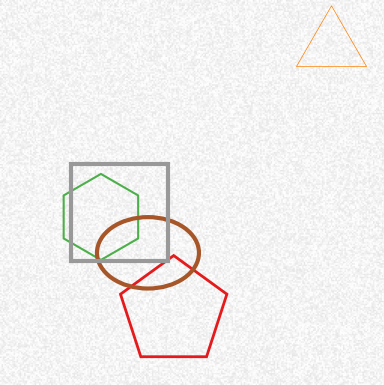[{"shape": "pentagon", "thickness": 2, "radius": 0.73, "center": [0.451, 0.191]}, {"shape": "hexagon", "thickness": 1.5, "radius": 0.56, "center": [0.262, 0.436]}, {"shape": "triangle", "thickness": 0.5, "radius": 0.53, "center": [0.861, 0.88]}, {"shape": "oval", "thickness": 3, "radius": 0.66, "center": [0.384, 0.343]}, {"shape": "square", "thickness": 3, "radius": 0.63, "center": [0.31, 0.448]}]